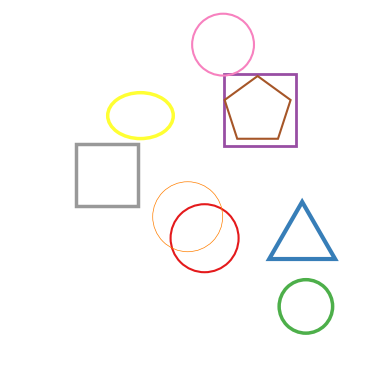[{"shape": "circle", "thickness": 1.5, "radius": 0.44, "center": [0.531, 0.381]}, {"shape": "triangle", "thickness": 3, "radius": 0.49, "center": [0.785, 0.377]}, {"shape": "circle", "thickness": 2.5, "radius": 0.35, "center": [0.795, 0.204]}, {"shape": "square", "thickness": 2, "radius": 0.47, "center": [0.676, 0.714]}, {"shape": "circle", "thickness": 0.5, "radius": 0.45, "center": [0.488, 0.437]}, {"shape": "oval", "thickness": 2.5, "radius": 0.43, "center": [0.365, 0.7]}, {"shape": "pentagon", "thickness": 1.5, "radius": 0.45, "center": [0.669, 0.712]}, {"shape": "circle", "thickness": 1.5, "radius": 0.4, "center": [0.579, 0.884]}, {"shape": "square", "thickness": 2.5, "radius": 0.4, "center": [0.278, 0.545]}]